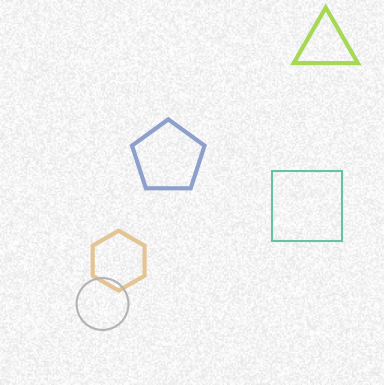[{"shape": "square", "thickness": 1.5, "radius": 0.45, "center": [0.797, 0.465]}, {"shape": "pentagon", "thickness": 3, "radius": 0.5, "center": [0.437, 0.591]}, {"shape": "triangle", "thickness": 3, "radius": 0.48, "center": [0.846, 0.884]}, {"shape": "hexagon", "thickness": 3, "radius": 0.39, "center": [0.308, 0.323]}, {"shape": "circle", "thickness": 1.5, "radius": 0.34, "center": [0.266, 0.21]}]